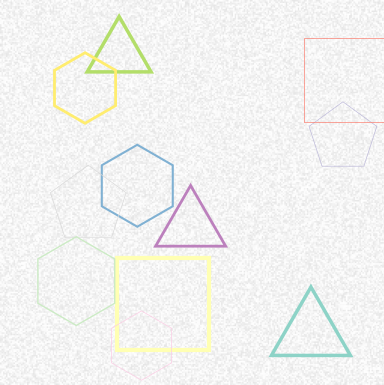[{"shape": "triangle", "thickness": 2.5, "radius": 0.59, "center": [0.808, 0.136]}, {"shape": "square", "thickness": 3, "radius": 0.6, "center": [0.424, 0.211]}, {"shape": "pentagon", "thickness": 0.5, "radius": 0.46, "center": [0.891, 0.643]}, {"shape": "square", "thickness": 0.5, "radius": 0.54, "center": [0.898, 0.792]}, {"shape": "hexagon", "thickness": 1.5, "radius": 0.53, "center": [0.357, 0.518]}, {"shape": "triangle", "thickness": 2.5, "radius": 0.48, "center": [0.309, 0.861]}, {"shape": "hexagon", "thickness": 0.5, "radius": 0.45, "center": [0.368, 0.102]}, {"shape": "pentagon", "thickness": 0.5, "radius": 0.52, "center": [0.229, 0.468]}, {"shape": "triangle", "thickness": 2, "radius": 0.53, "center": [0.495, 0.413]}, {"shape": "hexagon", "thickness": 1, "radius": 0.58, "center": [0.198, 0.27]}, {"shape": "hexagon", "thickness": 2, "radius": 0.46, "center": [0.221, 0.771]}]